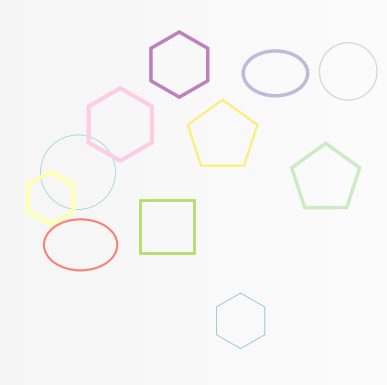[{"shape": "circle", "thickness": 0.5, "radius": 0.48, "center": [0.201, 0.553]}, {"shape": "hexagon", "thickness": 3, "radius": 0.34, "center": [0.13, 0.486]}, {"shape": "oval", "thickness": 2.5, "radius": 0.42, "center": [0.711, 0.809]}, {"shape": "oval", "thickness": 1.5, "radius": 0.47, "center": [0.208, 0.364]}, {"shape": "hexagon", "thickness": 0.5, "radius": 0.36, "center": [0.621, 0.167]}, {"shape": "square", "thickness": 2, "radius": 0.35, "center": [0.431, 0.412]}, {"shape": "hexagon", "thickness": 3, "radius": 0.47, "center": [0.31, 0.677]}, {"shape": "circle", "thickness": 1, "radius": 0.37, "center": [0.899, 0.814]}, {"shape": "hexagon", "thickness": 2.5, "radius": 0.42, "center": [0.463, 0.832]}, {"shape": "pentagon", "thickness": 2.5, "radius": 0.46, "center": [0.841, 0.536]}, {"shape": "pentagon", "thickness": 1.5, "radius": 0.47, "center": [0.574, 0.646]}]